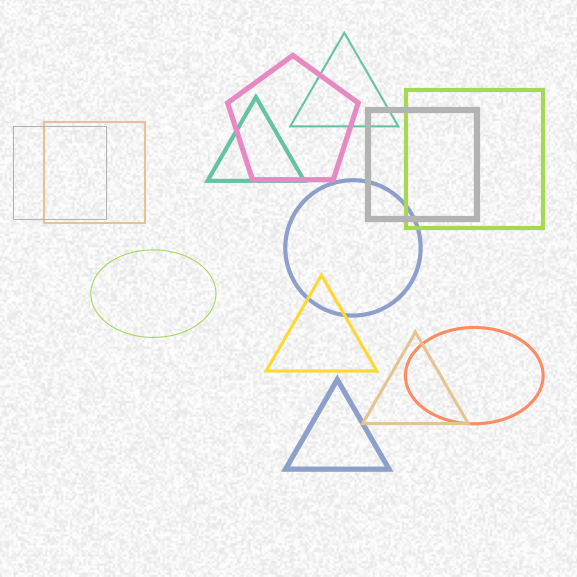[{"shape": "triangle", "thickness": 2, "radius": 0.48, "center": [0.443, 0.734]}, {"shape": "triangle", "thickness": 1, "radius": 0.54, "center": [0.596, 0.834]}, {"shape": "oval", "thickness": 1.5, "radius": 0.6, "center": [0.821, 0.349]}, {"shape": "triangle", "thickness": 2.5, "radius": 0.52, "center": [0.584, 0.238]}, {"shape": "circle", "thickness": 2, "radius": 0.59, "center": [0.611, 0.57]}, {"shape": "pentagon", "thickness": 2.5, "radius": 0.59, "center": [0.507, 0.784]}, {"shape": "oval", "thickness": 0.5, "radius": 0.54, "center": [0.266, 0.491]}, {"shape": "square", "thickness": 2, "radius": 0.6, "center": [0.822, 0.723]}, {"shape": "triangle", "thickness": 1.5, "radius": 0.55, "center": [0.557, 0.412]}, {"shape": "square", "thickness": 1, "radius": 0.44, "center": [0.164, 0.701]}, {"shape": "triangle", "thickness": 1.5, "radius": 0.53, "center": [0.719, 0.318]}, {"shape": "square", "thickness": 0.5, "radius": 0.4, "center": [0.104, 0.701]}, {"shape": "square", "thickness": 3, "radius": 0.47, "center": [0.732, 0.714]}]